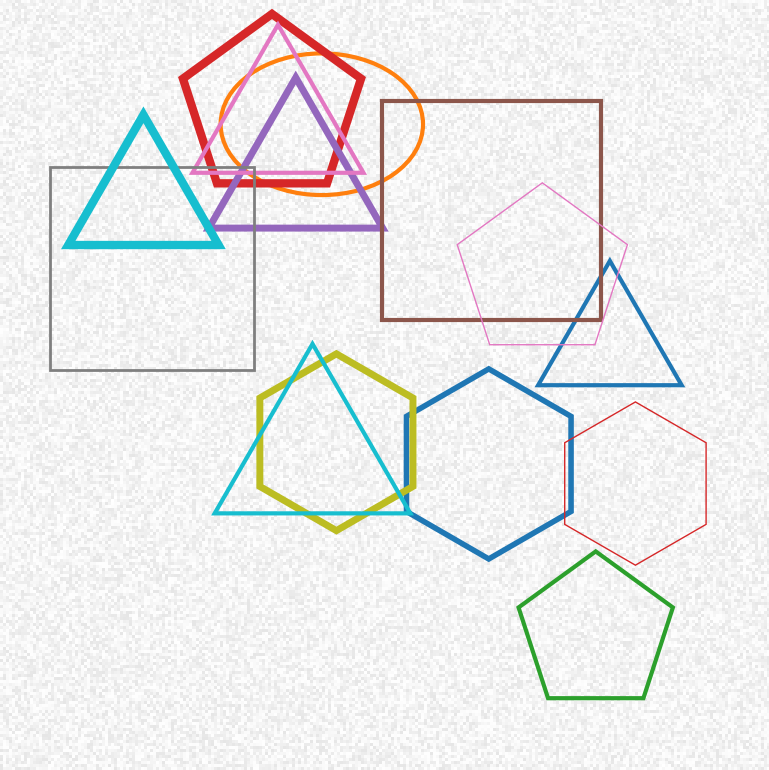[{"shape": "hexagon", "thickness": 2, "radius": 0.62, "center": [0.635, 0.397]}, {"shape": "triangle", "thickness": 1.5, "radius": 0.54, "center": [0.792, 0.554]}, {"shape": "oval", "thickness": 1.5, "radius": 0.66, "center": [0.418, 0.839]}, {"shape": "pentagon", "thickness": 1.5, "radius": 0.53, "center": [0.774, 0.179]}, {"shape": "hexagon", "thickness": 0.5, "radius": 0.53, "center": [0.825, 0.372]}, {"shape": "pentagon", "thickness": 3, "radius": 0.61, "center": [0.353, 0.86]}, {"shape": "triangle", "thickness": 2.5, "radius": 0.65, "center": [0.384, 0.769]}, {"shape": "square", "thickness": 1.5, "radius": 0.71, "center": [0.638, 0.727]}, {"shape": "pentagon", "thickness": 0.5, "radius": 0.58, "center": [0.704, 0.646]}, {"shape": "triangle", "thickness": 1.5, "radius": 0.64, "center": [0.361, 0.84]}, {"shape": "square", "thickness": 1, "radius": 0.66, "center": [0.197, 0.651]}, {"shape": "hexagon", "thickness": 2.5, "radius": 0.57, "center": [0.437, 0.426]}, {"shape": "triangle", "thickness": 3, "radius": 0.56, "center": [0.186, 0.738]}, {"shape": "triangle", "thickness": 1.5, "radius": 0.73, "center": [0.406, 0.407]}]